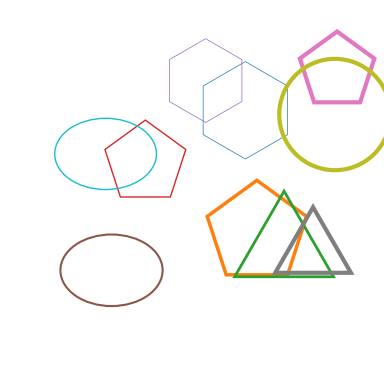[{"shape": "hexagon", "thickness": 0.5, "radius": 0.63, "center": [0.637, 0.713]}, {"shape": "pentagon", "thickness": 2.5, "radius": 0.68, "center": [0.667, 0.396]}, {"shape": "triangle", "thickness": 2, "radius": 0.74, "center": [0.738, 0.355]}, {"shape": "pentagon", "thickness": 1, "radius": 0.55, "center": [0.378, 0.578]}, {"shape": "hexagon", "thickness": 0.5, "radius": 0.54, "center": [0.534, 0.791]}, {"shape": "oval", "thickness": 1.5, "radius": 0.66, "center": [0.29, 0.298]}, {"shape": "pentagon", "thickness": 3, "radius": 0.51, "center": [0.876, 0.816]}, {"shape": "triangle", "thickness": 3, "radius": 0.57, "center": [0.813, 0.348]}, {"shape": "circle", "thickness": 3, "radius": 0.72, "center": [0.87, 0.703]}, {"shape": "oval", "thickness": 1, "radius": 0.66, "center": [0.274, 0.6]}]